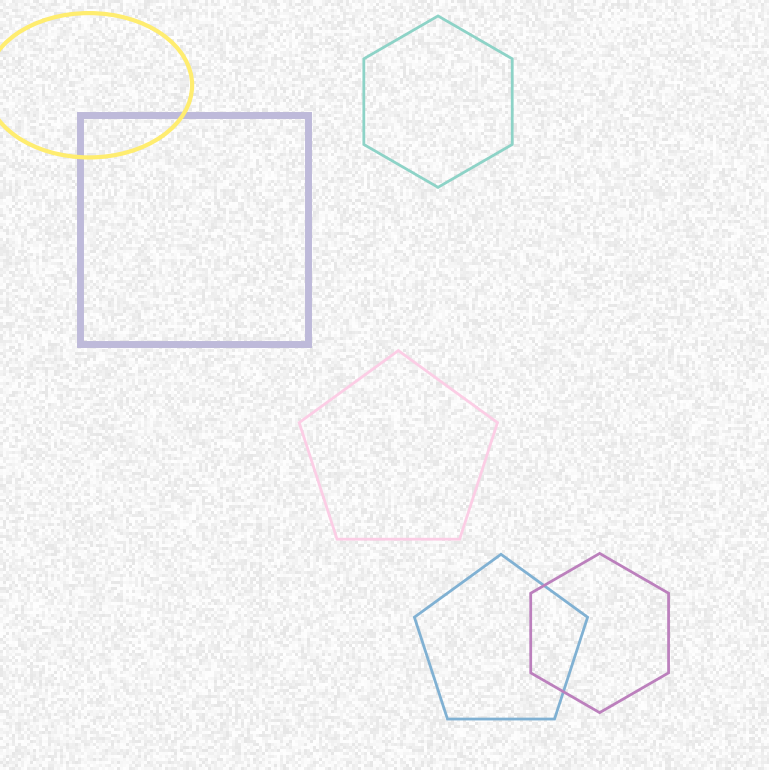[{"shape": "hexagon", "thickness": 1, "radius": 0.56, "center": [0.569, 0.868]}, {"shape": "square", "thickness": 2.5, "radius": 0.74, "center": [0.252, 0.702]}, {"shape": "pentagon", "thickness": 1, "radius": 0.59, "center": [0.651, 0.162]}, {"shape": "pentagon", "thickness": 1, "radius": 0.68, "center": [0.517, 0.409]}, {"shape": "hexagon", "thickness": 1, "radius": 0.52, "center": [0.779, 0.178]}, {"shape": "oval", "thickness": 1.5, "radius": 0.67, "center": [0.116, 0.889]}]